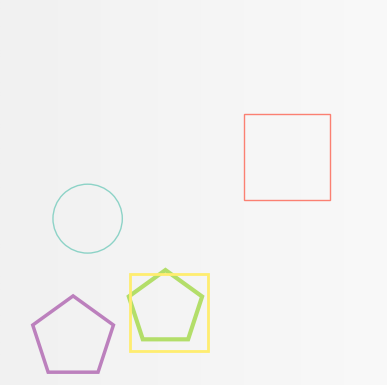[{"shape": "circle", "thickness": 1, "radius": 0.45, "center": [0.226, 0.432]}, {"shape": "square", "thickness": 1, "radius": 0.55, "center": [0.74, 0.592]}, {"shape": "pentagon", "thickness": 3, "radius": 0.5, "center": [0.427, 0.199]}, {"shape": "pentagon", "thickness": 2.5, "radius": 0.55, "center": [0.189, 0.122]}, {"shape": "square", "thickness": 2, "radius": 0.5, "center": [0.436, 0.188]}]